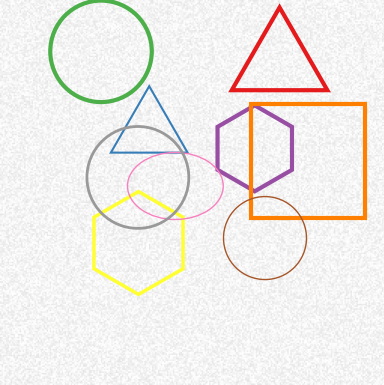[{"shape": "triangle", "thickness": 3, "radius": 0.72, "center": [0.726, 0.837]}, {"shape": "triangle", "thickness": 1.5, "radius": 0.58, "center": [0.388, 0.661]}, {"shape": "circle", "thickness": 3, "radius": 0.66, "center": [0.262, 0.867]}, {"shape": "hexagon", "thickness": 3, "radius": 0.56, "center": [0.662, 0.615]}, {"shape": "square", "thickness": 3, "radius": 0.74, "center": [0.8, 0.581]}, {"shape": "hexagon", "thickness": 2.5, "radius": 0.67, "center": [0.36, 0.369]}, {"shape": "circle", "thickness": 1, "radius": 0.54, "center": [0.688, 0.382]}, {"shape": "oval", "thickness": 1, "radius": 0.62, "center": [0.455, 0.517]}, {"shape": "circle", "thickness": 2, "radius": 0.66, "center": [0.358, 0.539]}]